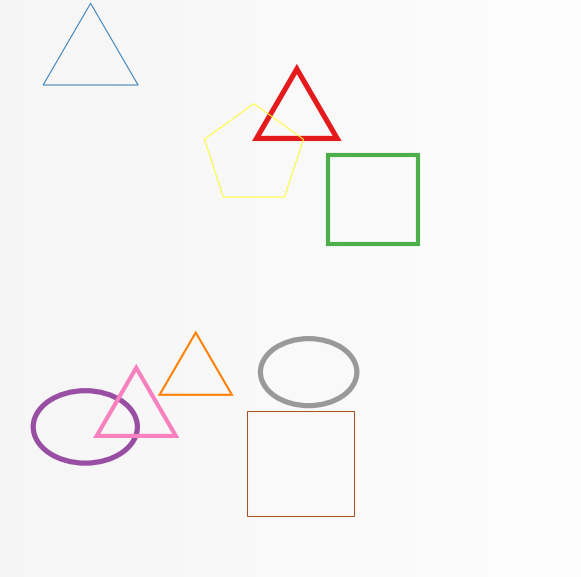[{"shape": "triangle", "thickness": 2.5, "radius": 0.4, "center": [0.511, 0.799]}, {"shape": "triangle", "thickness": 0.5, "radius": 0.47, "center": [0.156, 0.899]}, {"shape": "square", "thickness": 2, "radius": 0.39, "center": [0.641, 0.653]}, {"shape": "oval", "thickness": 2.5, "radius": 0.45, "center": [0.147, 0.26]}, {"shape": "triangle", "thickness": 1, "radius": 0.36, "center": [0.337, 0.351]}, {"shape": "pentagon", "thickness": 0.5, "radius": 0.45, "center": [0.437, 0.73]}, {"shape": "square", "thickness": 0.5, "radius": 0.46, "center": [0.517, 0.197]}, {"shape": "triangle", "thickness": 2, "radius": 0.39, "center": [0.234, 0.284]}, {"shape": "oval", "thickness": 2.5, "radius": 0.41, "center": [0.531, 0.355]}]